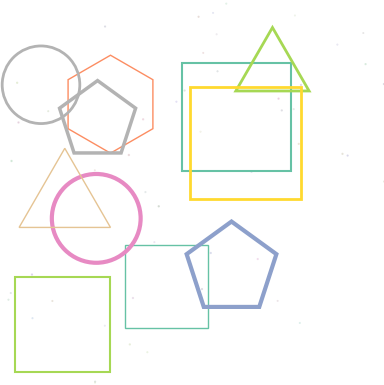[{"shape": "square", "thickness": 1, "radius": 0.54, "center": [0.433, 0.255]}, {"shape": "square", "thickness": 1.5, "radius": 0.71, "center": [0.615, 0.696]}, {"shape": "hexagon", "thickness": 1, "radius": 0.64, "center": [0.287, 0.729]}, {"shape": "pentagon", "thickness": 3, "radius": 0.61, "center": [0.601, 0.302]}, {"shape": "circle", "thickness": 3, "radius": 0.58, "center": [0.25, 0.433]}, {"shape": "square", "thickness": 1.5, "radius": 0.62, "center": [0.162, 0.157]}, {"shape": "triangle", "thickness": 2, "radius": 0.55, "center": [0.708, 0.819]}, {"shape": "square", "thickness": 2, "radius": 0.72, "center": [0.638, 0.628]}, {"shape": "triangle", "thickness": 1, "radius": 0.69, "center": [0.168, 0.478]}, {"shape": "pentagon", "thickness": 2.5, "radius": 0.52, "center": [0.253, 0.687]}, {"shape": "circle", "thickness": 2, "radius": 0.5, "center": [0.106, 0.78]}]